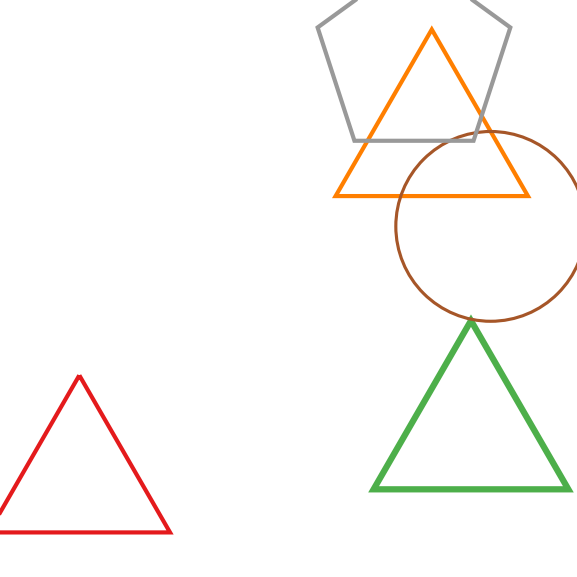[{"shape": "triangle", "thickness": 2, "radius": 0.91, "center": [0.137, 0.168]}, {"shape": "triangle", "thickness": 3, "radius": 0.97, "center": [0.816, 0.249]}, {"shape": "triangle", "thickness": 2, "radius": 0.96, "center": [0.748, 0.756]}, {"shape": "circle", "thickness": 1.5, "radius": 0.82, "center": [0.85, 0.607]}, {"shape": "pentagon", "thickness": 2, "radius": 0.88, "center": [0.717, 0.897]}]